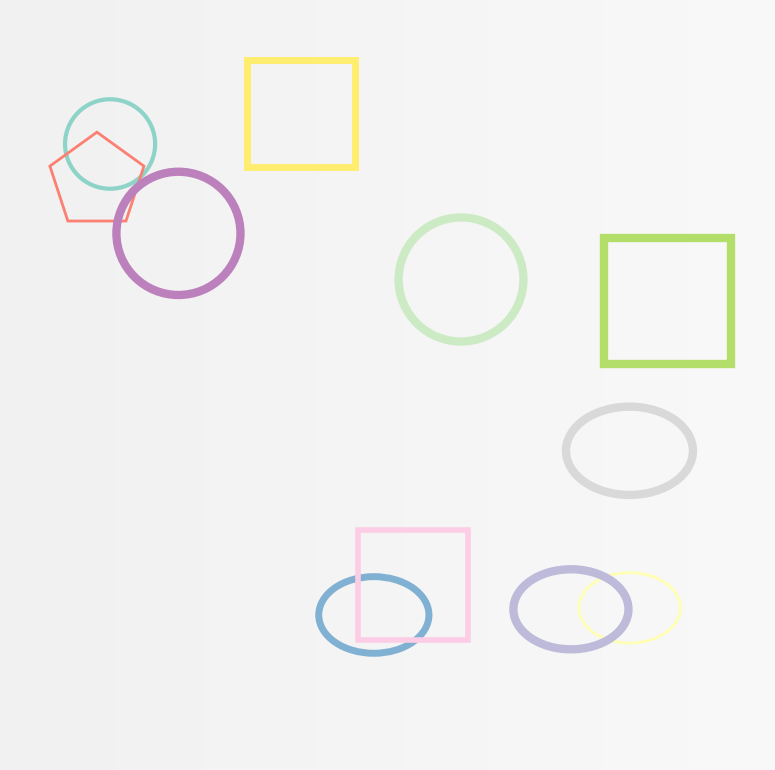[{"shape": "circle", "thickness": 1.5, "radius": 0.29, "center": [0.142, 0.813]}, {"shape": "oval", "thickness": 1, "radius": 0.33, "center": [0.812, 0.211]}, {"shape": "oval", "thickness": 3, "radius": 0.37, "center": [0.737, 0.209]}, {"shape": "pentagon", "thickness": 1, "radius": 0.32, "center": [0.125, 0.765]}, {"shape": "oval", "thickness": 2.5, "radius": 0.36, "center": [0.482, 0.201]}, {"shape": "square", "thickness": 3, "radius": 0.41, "center": [0.861, 0.609]}, {"shape": "square", "thickness": 2, "radius": 0.36, "center": [0.533, 0.24]}, {"shape": "oval", "thickness": 3, "radius": 0.41, "center": [0.812, 0.415]}, {"shape": "circle", "thickness": 3, "radius": 0.4, "center": [0.23, 0.697]}, {"shape": "circle", "thickness": 3, "radius": 0.4, "center": [0.595, 0.637]}, {"shape": "square", "thickness": 2.5, "radius": 0.35, "center": [0.389, 0.853]}]